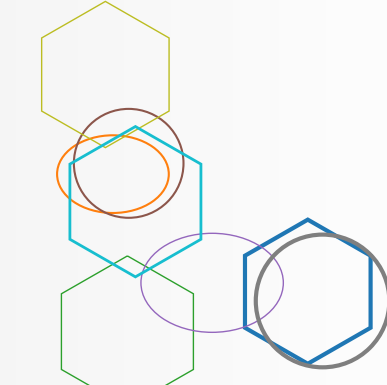[{"shape": "hexagon", "thickness": 3, "radius": 0.94, "center": [0.794, 0.242]}, {"shape": "oval", "thickness": 1.5, "radius": 0.72, "center": [0.291, 0.548]}, {"shape": "hexagon", "thickness": 1, "radius": 0.98, "center": [0.329, 0.139]}, {"shape": "oval", "thickness": 1, "radius": 0.92, "center": [0.547, 0.265]}, {"shape": "circle", "thickness": 1.5, "radius": 0.71, "center": [0.332, 0.576]}, {"shape": "circle", "thickness": 3, "radius": 0.86, "center": [0.832, 0.218]}, {"shape": "hexagon", "thickness": 1, "radius": 0.95, "center": [0.272, 0.806]}, {"shape": "hexagon", "thickness": 2, "radius": 0.98, "center": [0.349, 0.476]}]